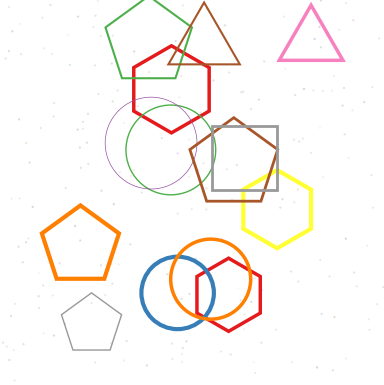[{"shape": "hexagon", "thickness": 2.5, "radius": 0.47, "center": [0.594, 0.234]}, {"shape": "hexagon", "thickness": 2.5, "radius": 0.57, "center": [0.445, 0.768]}, {"shape": "circle", "thickness": 3, "radius": 0.47, "center": [0.461, 0.239]}, {"shape": "pentagon", "thickness": 1.5, "radius": 0.59, "center": [0.386, 0.892]}, {"shape": "circle", "thickness": 1, "radius": 0.58, "center": [0.444, 0.611]}, {"shape": "circle", "thickness": 0.5, "radius": 0.6, "center": [0.392, 0.628]}, {"shape": "circle", "thickness": 2.5, "radius": 0.52, "center": [0.547, 0.275]}, {"shape": "pentagon", "thickness": 3, "radius": 0.53, "center": [0.209, 0.361]}, {"shape": "hexagon", "thickness": 3, "radius": 0.51, "center": [0.72, 0.457]}, {"shape": "pentagon", "thickness": 2, "radius": 0.6, "center": [0.607, 0.574]}, {"shape": "triangle", "thickness": 1.5, "radius": 0.54, "center": [0.53, 0.886]}, {"shape": "triangle", "thickness": 2.5, "radius": 0.48, "center": [0.808, 0.891]}, {"shape": "square", "thickness": 2, "radius": 0.42, "center": [0.635, 0.59]}, {"shape": "pentagon", "thickness": 1, "radius": 0.41, "center": [0.238, 0.157]}]